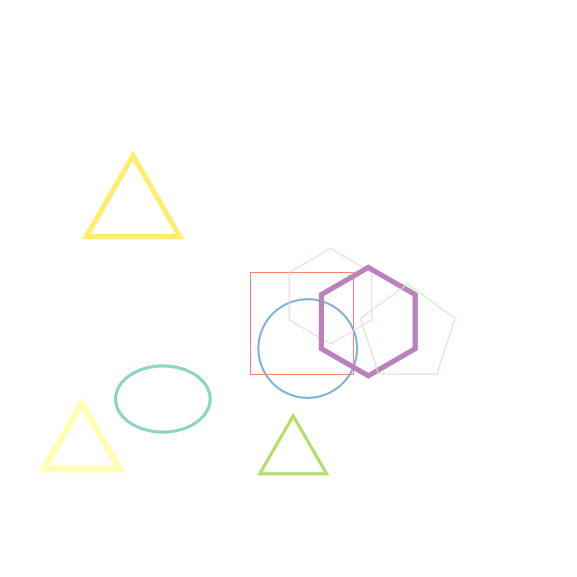[{"shape": "oval", "thickness": 1.5, "radius": 0.41, "center": [0.282, 0.308]}, {"shape": "triangle", "thickness": 3, "radius": 0.38, "center": [0.141, 0.225]}, {"shape": "square", "thickness": 0.5, "radius": 0.44, "center": [0.522, 0.44]}, {"shape": "circle", "thickness": 1, "radius": 0.43, "center": [0.533, 0.396]}, {"shape": "triangle", "thickness": 1.5, "radius": 0.33, "center": [0.508, 0.212]}, {"shape": "hexagon", "thickness": 0.5, "radius": 0.41, "center": [0.572, 0.486]}, {"shape": "hexagon", "thickness": 2.5, "radius": 0.47, "center": [0.638, 0.442]}, {"shape": "pentagon", "thickness": 0.5, "radius": 0.43, "center": [0.706, 0.421]}, {"shape": "triangle", "thickness": 2.5, "radius": 0.47, "center": [0.23, 0.636]}]